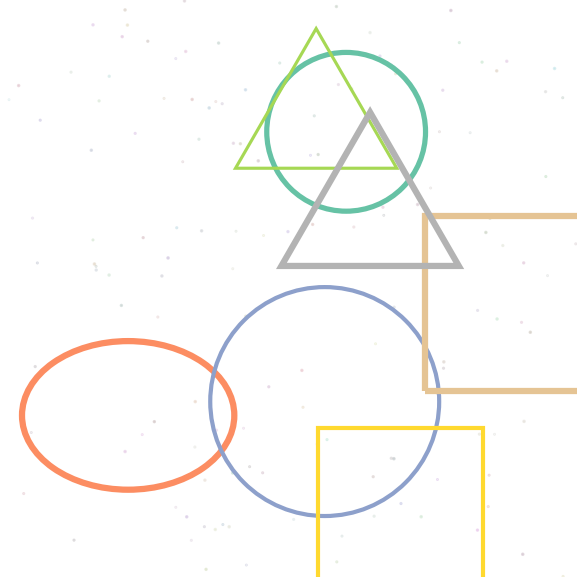[{"shape": "circle", "thickness": 2.5, "radius": 0.69, "center": [0.599, 0.771]}, {"shape": "oval", "thickness": 3, "radius": 0.92, "center": [0.222, 0.28]}, {"shape": "circle", "thickness": 2, "radius": 0.99, "center": [0.562, 0.304]}, {"shape": "triangle", "thickness": 1.5, "radius": 0.81, "center": [0.547, 0.788]}, {"shape": "square", "thickness": 2, "radius": 0.71, "center": [0.693, 0.115]}, {"shape": "square", "thickness": 3, "radius": 0.76, "center": [0.887, 0.474]}, {"shape": "triangle", "thickness": 3, "radius": 0.89, "center": [0.641, 0.627]}]